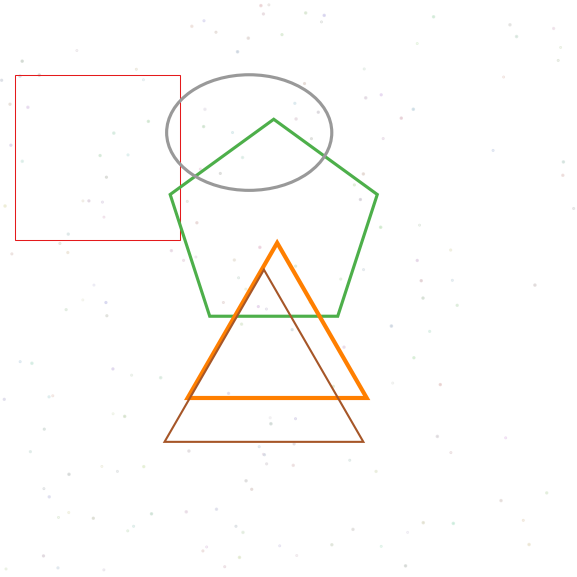[{"shape": "square", "thickness": 0.5, "radius": 0.72, "center": [0.169, 0.726]}, {"shape": "pentagon", "thickness": 1.5, "radius": 0.94, "center": [0.474, 0.604]}, {"shape": "triangle", "thickness": 2, "radius": 0.9, "center": [0.48, 0.4]}, {"shape": "triangle", "thickness": 1, "radius": 0.99, "center": [0.457, 0.333]}, {"shape": "oval", "thickness": 1.5, "radius": 0.71, "center": [0.432, 0.77]}]